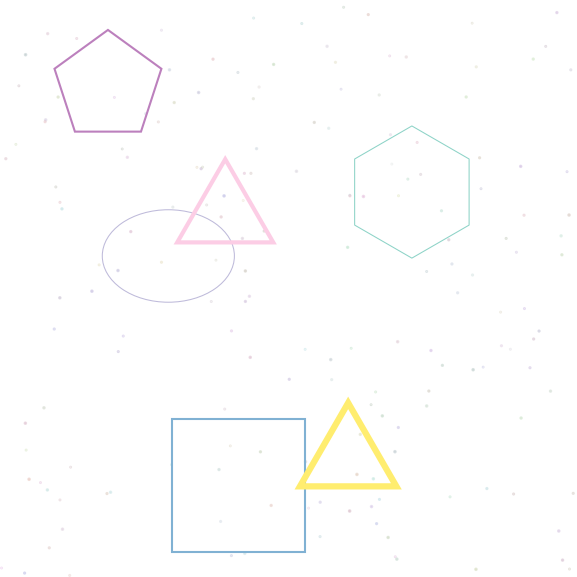[{"shape": "hexagon", "thickness": 0.5, "radius": 0.57, "center": [0.713, 0.667]}, {"shape": "oval", "thickness": 0.5, "radius": 0.57, "center": [0.292, 0.556]}, {"shape": "square", "thickness": 1, "radius": 0.57, "center": [0.413, 0.159]}, {"shape": "triangle", "thickness": 2, "radius": 0.48, "center": [0.39, 0.627]}, {"shape": "pentagon", "thickness": 1, "radius": 0.49, "center": [0.187, 0.85]}, {"shape": "triangle", "thickness": 3, "radius": 0.48, "center": [0.603, 0.205]}]